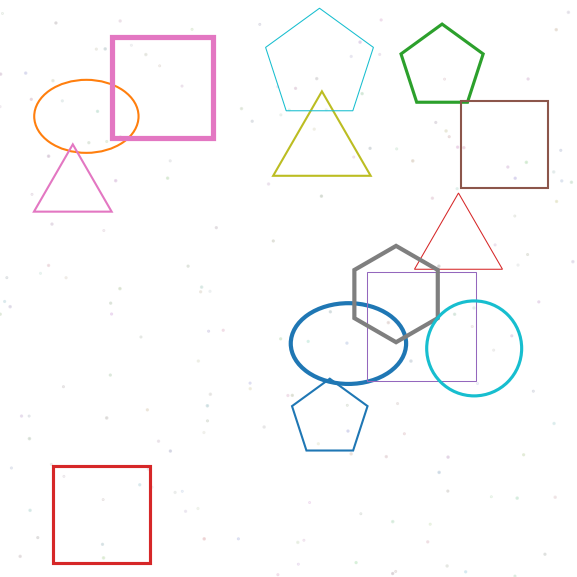[{"shape": "oval", "thickness": 2, "radius": 0.5, "center": [0.603, 0.404]}, {"shape": "pentagon", "thickness": 1, "radius": 0.34, "center": [0.571, 0.275]}, {"shape": "oval", "thickness": 1, "radius": 0.45, "center": [0.15, 0.798]}, {"shape": "pentagon", "thickness": 1.5, "radius": 0.37, "center": [0.766, 0.883]}, {"shape": "triangle", "thickness": 0.5, "radius": 0.44, "center": [0.794, 0.577]}, {"shape": "square", "thickness": 1.5, "radius": 0.42, "center": [0.175, 0.108]}, {"shape": "square", "thickness": 0.5, "radius": 0.47, "center": [0.73, 0.434]}, {"shape": "square", "thickness": 1, "radius": 0.38, "center": [0.874, 0.749]}, {"shape": "square", "thickness": 2.5, "radius": 0.44, "center": [0.282, 0.847]}, {"shape": "triangle", "thickness": 1, "radius": 0.39, "center": [0.126, 0.671]}, {"shape": "hexagon", "thickness": 2, "radius": 0.42, "center": [0.686, 0.49]}, {"shape": "triangle", "thickness": 1, "radius": 0.49, "center": [0.557, 0.743]}, {"shape": "pentagon", "thickness": 0.5, "radius": 0.49, "center": [0.553, 0.887]}, {"shape": "circle", "thickness": 1.5, "radius": 0.41, "center": [0.821, 0.396]}]